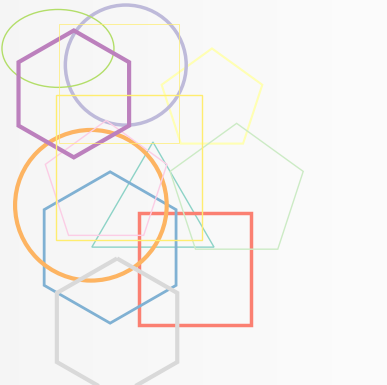[{"shape": "triangle", "thickness": 1, "radius": 0.91, "center": [0.395, 0.449]}, {"shape": "pentagon", "thickness": 1.5, "radius": 0.68, "center": [0.547, 0.738]}, {"shape": "circle", "thickness": 2.5, "radius": 0.78, "center": [0.325, 0.831]}, {"shape": "square", "thickness": 2.5, "radius": 0.73, "center": [0.503, 0.302]}, {"shape": "hexagon", "thickness": 2, "radius": 0.98, "center": [0.284, 0.357]}, {"shape": "circle", "thickness": 3, "radius": 0.98, "center": [0.235, 0.467]}, {"shape": "oval", "thickness": 1, "radius": 0.72, "center": [0.15, 0.874]}, {"shape": "pentagon", "thickness": 1, "radius": 0.82, "center": [0.274, 0.522]}, {"shape": "hexagon", "thickness": 3, "radius": 0.9, "center": [0.302, 0.149]}, {"shape": "hexagon", "thickness": 3, "radius": 0.82, "center": [0.191, 0.756]}, {"shape": "pentagon", "thickness": 1, "radius": 0.9, "center": [0.611, 0.499]}, {"shape": "square", "thickness": 0.5, "radius": 0.77, "center": [0.308, 0.783]}, {"shape": "square", "thickness": 1, "radius": 0.94, "center": [0.333, 0.564]}]